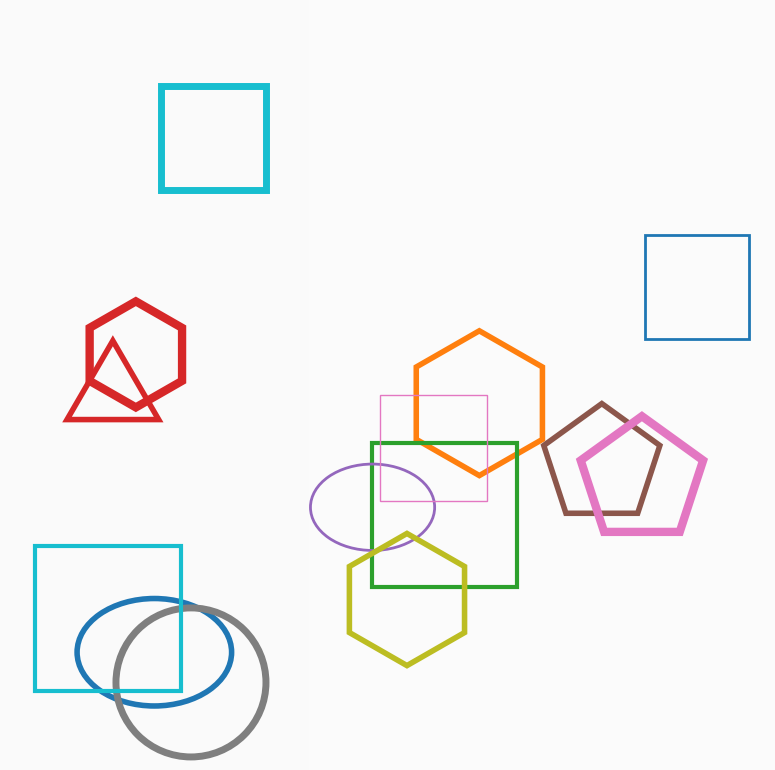[{"shape": "square", "thickness": 1, "radius": 0.33, "center": [0.899, 0.627]}, {"shape": "oval", "thickness": 2, "radius": 0.5, "center": [0.199, 0.153]}, {"shape": "hexagon", "thickness": 2, "radius": 0.47, "center": [0.619, 0.476]}, {"shape": "square", "thickness": 1.5, "radius": 0.47, "center": [0.573, 0.331]}, {"shape": "triangle", "thickness": 2, "radius": 0.34, "center": [0.146, 0.489]}, {"shape": "hexagon", "thickness": 3, "radius": 0.34, "center": [0.175, 0.54]}, {"shape": "oval", "thickness": 1, "radius": 0.4, "center": [0.481, 0.341]}, {"shape": "pentagon", "thickness": 2, "radius": 0.39, "center": [0.777, 0.397]}, {"shape": "square", "thickness": 0.5, "radius": 0.35, "center": [0.559, 0.418]}, {"shape": "pentagon", "thickness": 3, "radius": 0.42, "center": [0.828, 0.376]}, {"shape": "circle", "thickness": 2.5, "radius": 0.48, "center": [0.246, 0.114]}, {"shape": "hexagon", "thickness": 2, "radius": 0.43, "center": [0.525, 0.221]}, {"shape": "square", "thickness": 1.5, "radius": 0.47, "center": [0.139, 0.197]}, {"shape": "square", "thickness": 2.5, "radius": 0.34, "center": [0.275, 0.821]}]